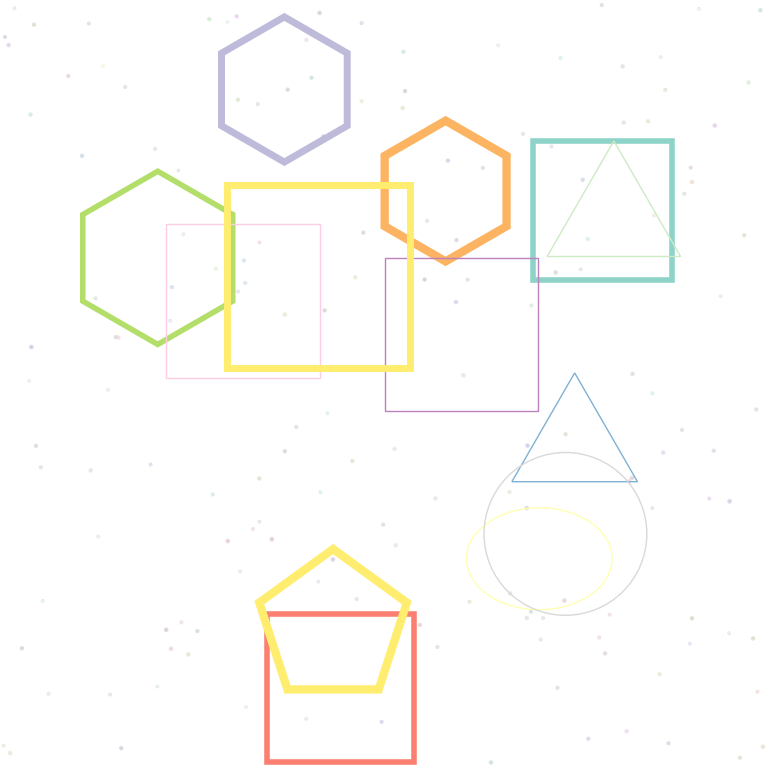[{"shape": "square", "thickness": 2, "radius": 0.45, "center": [0.783, 0.726]}, {"shape": "oval", "thickness": 0.5, "radius": 0.47, "center": [0.7, 0.274]}, {"shape": "hexagon", "thickness": 2.5, "radius": 0.47, "center": [0.369, 0.884]}, {"shape": "square", "thickness": 2, "radius": 0.48, "center": [0.442, 0.106]}, {"shape": "triangle", "thickness": 0.5, "radius": 0.47, "center": [0.746, 0.422]}, {"shape": "hexagon", "thickness": 3, "radius": 0.46, "center": [0.579, 0.752]}, {"shape": "hexagon", "thickness": 2, "radius": 0.56, "center": [0.205, 0.665]}, {"shape": "square", "thickness": 0.5, "radius": 0.5, "center": [0.315, 0.609]}, {"shape": "circle", "thickness": 0.5, "radius": 0.53, "center": [0.734, 0.307]}, {"shape": "square", "thickness": 0.5, "radius": 0.5, "center": [0.599, 0.565]}, {"shape": "triangle", "thickness": 0.5, "radius": 0.5, "center": [0.797, 0.717]}, {"shape": "pentagon", "thickness": 3, "radius": 0.5, "center": [0.433, 0.186]}, {"shape": "square", "thickness": 2.5, "radius": 0.59, "center": [0.413, 0.641]}]